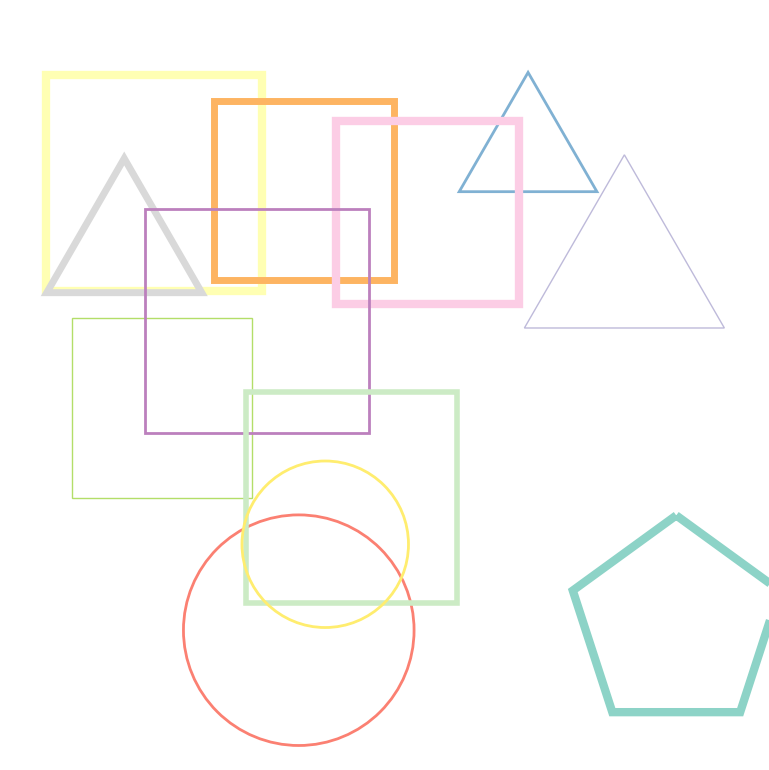[{"shape": "pentagon", "thickness": 3, "radius": 0.71, "center": [0.878, 0.189]}, {"shape": "square", "thickness": 3, "radius": 0.7, "center": [0.2, 0.762]}, {"shape": "triangle", "thickness": 0.5, "radius": 0.75, "center": [0.811, 0.649]}, {"shape": "circle", "thickness": 1, "radius": 0.75, "center": [0.388, 0.182]}, {"shape": "triangle", "thickness": 1, "radius": 0.52, "center": [0.686, 0.803]}, {"shape": "square", "thickness": 2.5, "radius": 0.58, "center": [0.395, 0.753]}, {"shape": "square", "thickness": 0.5, "radius": 0.59, "center": [0.21, 0.47]}, {"shape": "square", "thickness": 3, "radius": 0.6, "center": [0.555, 0.724]}, {"shape": "triangle", "thickness": 2.5, "radius": 0.58, "center": [0.161, 0.678]}, {"shape": "square", "thickness": 1, "radius": 0.73, "center": [0.334, 0.584]}, {"shape": "square", "thickness": 2, "radius": 0.69, "center": [0.456, 0.354]}, {"shape": "circle", "thickness": 1, "radius": 0.54, "center": [0.422, 0.293]}]